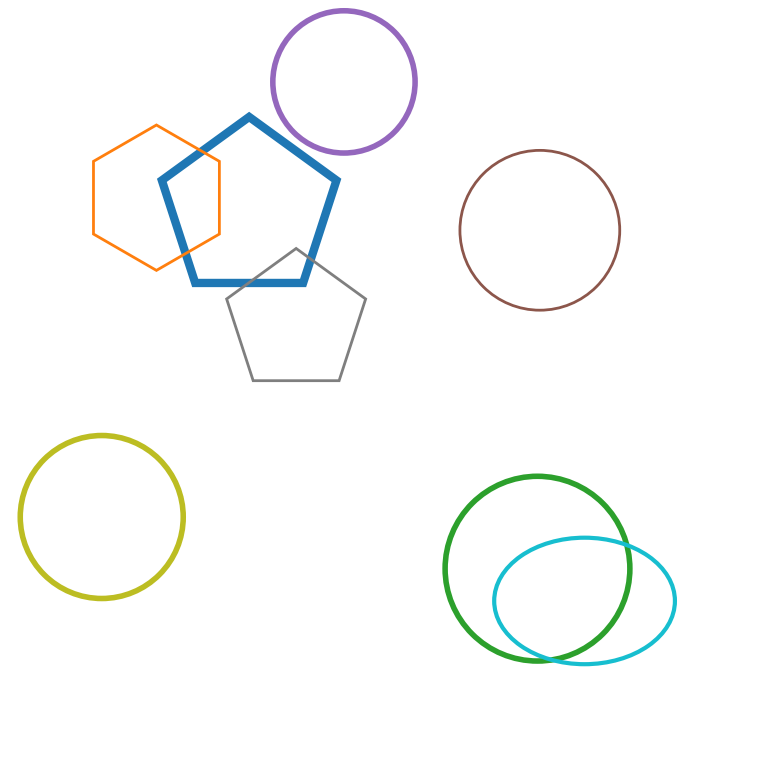[{"shape": "pentagon", "thickness": 3, "radius": 0.6, "center": [0.324, 0.729]}, {"shape": "hexagon", "thickness": 1, "radius": 0.47, "center": [0.203, 0.743]}, {"shape": "circle", "thickness": 2, "radius": 0.6, "center": [0.698, 0.261]}, {"shape": "circle", "thickness": 2, "radius": 0.46, "center": [0.447, 0.894]}, {"shape": "circle", "thickness": 1, "radius": 0.52, "center": [0.701, 0.701]}, {"shape": "pentagon", "thickness": 1, "radius": 0.47, "center": [0.385, 0.582]}, {"shape": "circle", "thickness": 2, "radius": 0.53, "center": [0.132, 0.329]}, {"shape": "oval", "thickness": 1.5, "radius": 0.59, "center": [0.759, 0.22]}]